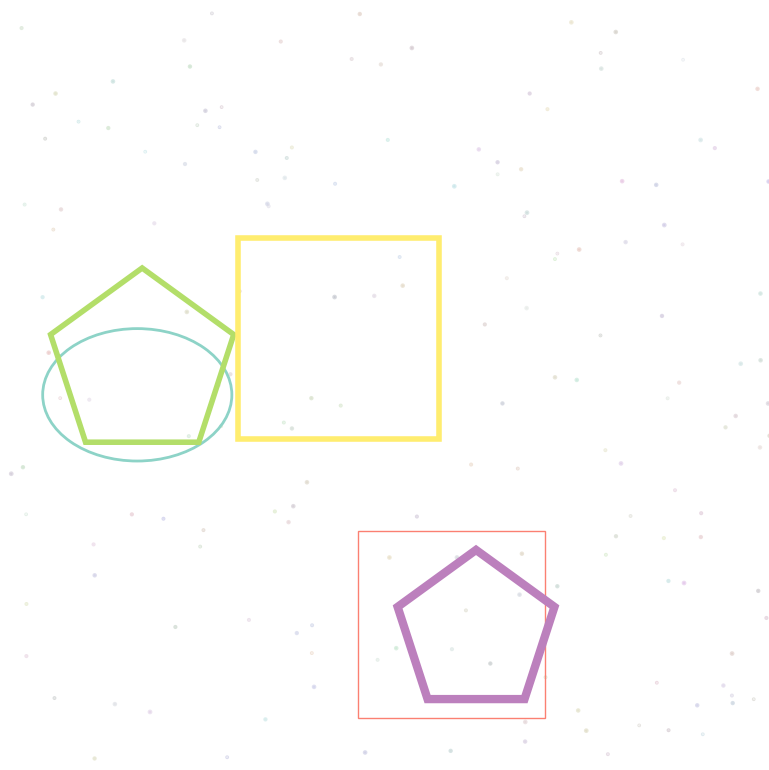[{"shape": "oval", "thickness": 1, "radius": 0.61, "center": [0.178, 0.487]}, {"shape": "square", "thickness": 0.5, "radius": 0.6, "center": [0.587, 0.189]}, {"shape": "pentagon", "thickness": 2, "radius": 0.63, "center": [0.185, 0.527]}, {"shape": "pentagon", "thickness": 3, "radius": 0.54, "center": [0.618, 0.179]}, {"shape": "square", "thickness": 2, "radius": 0.65, "center": [0.44, 0.561]}]